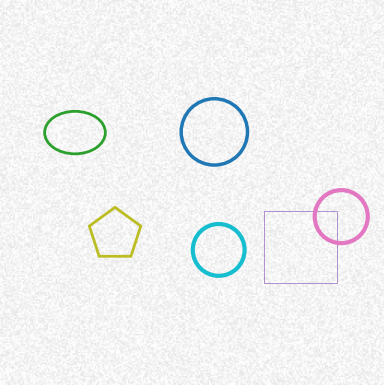[{"shape": "circle", "thickness": 2.5, "radius": 0.43, "center": [0.557, 0.657]}, {"shape": "oval", "thickness": 2, "radius": 0.39, "center": [0.195, 0.656]}, {"shape": "square", "thickness": 0.5, "radius": 0.47, "center": [0.78, 0.358]}, {"shape": "circle", "thickness": 3, "radius": 0.34, "center": [0.886, 0.437]}, {"shape": "pentagon", "thickness": 2, "radius": 0.35, "center": [0.299, 0.391]}, {"shape": "circle", "thickness": 3, "radius": 0.34, "center": [0.568, 0.351]}]